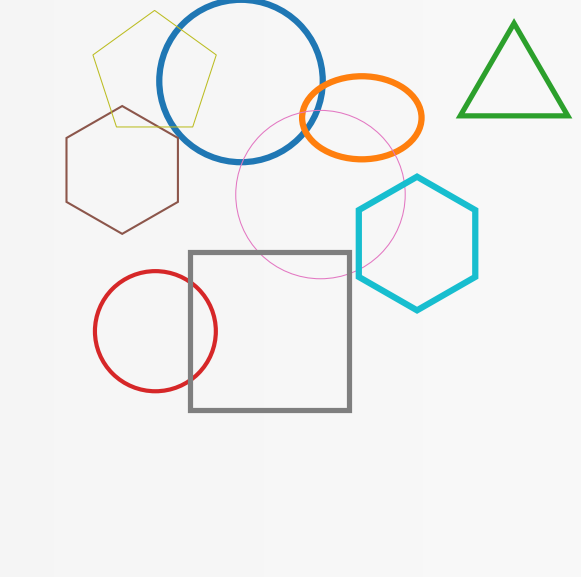[{"shape": "circle", "thickness": 3, "radius": 0.7, "center": [0.415, 0.859]}, {"shape": "oval", "thickness": 3, "radius": 0.51, "center": [0.622, 0.795]}, {"shape": "triangle", "thickness": 2.5, "radius": 0.53, "center": [0.884, 0.852]}, {"shape": "circle", "thickness": 2, "radius": 0.52, "center": [0.267, 0.426]}, {"shape": "hexagon", "thickness": 1, "radius": 0.55, "center": [0.21, 0.705]}, {"shape": "circle", "thickness": 0.5, "radius": 0.73, "center": [0.551, 0.662]}, {"shape": "square", "thickness": 2.5, "radius": 0.68, "center": [0.464, 0.427]}, {"shape": "pentagon", "thickness": 0.5, "radius": 0.56, "center": [0.266, 0.87]}, {"shape": "hexagon", "thickness": 3, "radius": 0.58, "center": [0.717, 0.577]}]